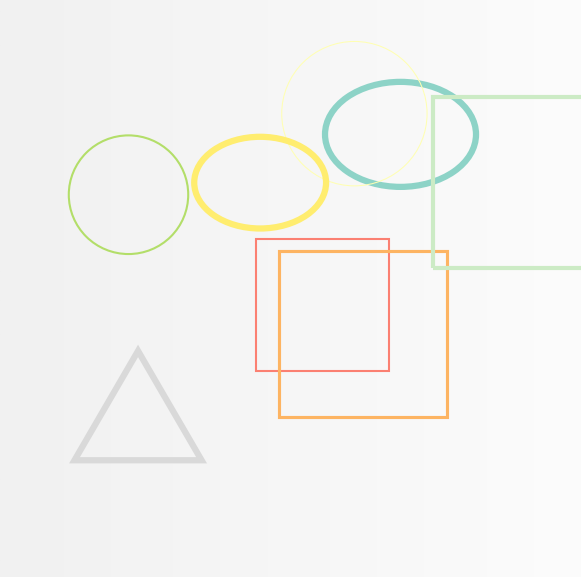[{"shape": "oval", "thickness": 3, "radius": 0.65, "center": [0.689, 0.766]}, {"shape": "circle", "thickness": 0.5, "radius": 0.63, "center": [0.61, 0.802]}, {"shape": "square", "thickness": 1, "radius": 0.57, "center": [0.555, 0.472]}, {"shape": "square", "thickness": 1.5, "radius": 0.72, "center": [0.624, 0.421]}, {"shape": "circle", "thickness": 1, "radius": 0.51, "center": [0.221, 0.662]}, {"shape": "triangle", "thickness": 3, "radius": 0.63, "center": [0.237, 0.265]}, {"shape": "square", "thickness": 2, "radius": 0.74, "center": [0.892, 0.683]}, {"shape": "oval", "thickness": 3, "radius": 0.57, "center": [0.448, 0.683]}]